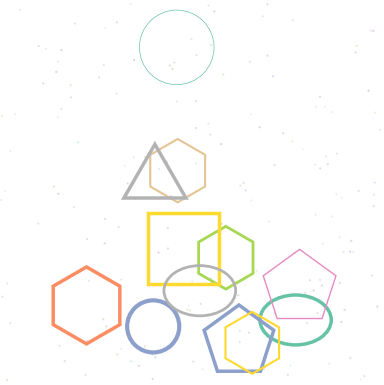[{"shape": "circle", "thickness": 0.5, "radius": 0.48, "center": [0.459, 0.877]}, {"shape": "oval", "thickness": 2.5, "radius": 0.46, "center": [0.768, 0.169]}, {"shape": "hexagon", "thickness": 2.5, "radius": 0.5, "center": [0.225, 0.207]}, {"shape": "pentagon", "thickness": 2.5, "radius": 0.48, "center": [0.621, 0.113]}, {"shape": "circle", "thickness": 3, "radius": 0.34, "center": [0.398, 0.152]}, {"shape": "pentagon", "thickness": 1, "radius": 0.5, "center": [0.778, 0.253]}, {"shape": "hexagon", "thickness": 2, "radius": 0.41, "center": [0.587, 0.331]}, {"shape": "square", "thickness": 2.5, "radius": 0.46, "center": [0.477, 0.355]}, {"shape": "hexagon", "thickness": 1.5, "radius": 0.4, "center": [0.655, 0.11]}, {"shape": "hexagon", "thickness": 1.5, "radius": 0.41, "center": [0.462, 0.557]}, {"shape": "triangle", "thickness": 2.5, "radius": 0.46, "center": [0.402, 0.532]}, {"shape": "oval", "thickness": 2, "radius": 0.47, "center": [0.519, 0.245]}]